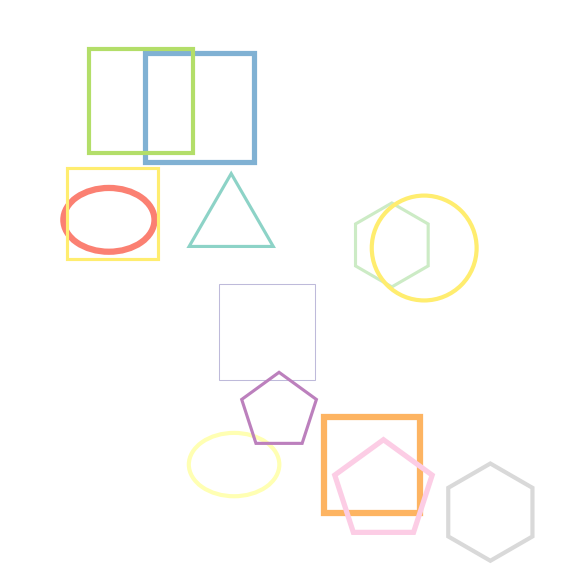[{"shape": "triangle", "thickness": 1.5, "radius": 0.42, "center": [0.4, 0.614]}, {"shape": "oval", "thickness": 2, "radius": 0.39, "center": [0.405, 0.195]}, {"shape": "square", "thickness": 0.5, "radius": 0.42, "center": [0.462, 0.424]}, {"shape": "oval", "thickness": 3, "radius": 0.39, "center": [0.189, 0.618]}, {"shape": "square", "thickness": 2.5, "radius": 0.47, "center": [0.345, 0.813]}, {"shape": "square", "thickness": 3, "radius": 0.42, "center": [0.644, 0.194]}, {"shape": "square", "thickness": 2, "radius": 0.45, "center": [0.244, 0.825]}, {"shape": "pentagon", "thickness": 2.5, "radius": 0.44, "center": [0.664, 0.149]}, {"shape": "hexagon", "thickness": 2, "radius": 0.42, "center": [0.849, 0.112]}, {"shape": "pentagon", "thickness": 1.5, "radius": 0.34, "center": [0.483, 0.286]}, {"shape": "hexagon", "thickness": 1.5, "radius": 0.36, "center": [0.679, 0.575]}, {"shape": "circle", "thickness": 2, "radius": 0.45, "center": [0.735, 0.57]}, {"shape": "square", "thickness": 1.5, "radius": 0.4, "center": [0.195, 0.629]}]